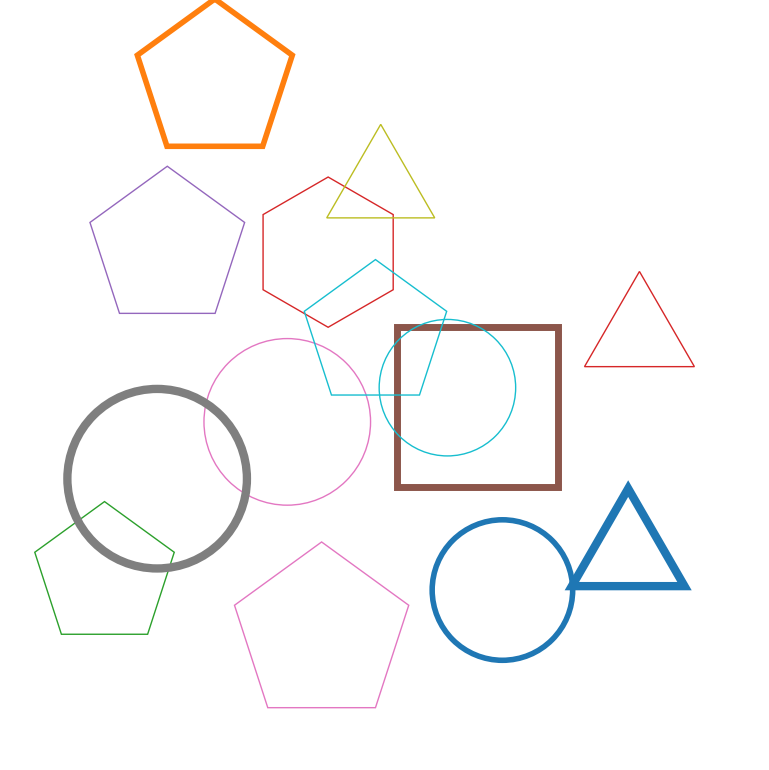[{"shape": "triangle", "thickness": 3, "radius": 0.42, "center": [0.816, 0.281]}, {"shape": "circle", "thickness": 2, "radius": 0.46, "center": [0.652, 0.234]}, {"shape": "pentagon", "thickness": 2, "radius": 0.53, "center": [0.279, 0.896]}, {"shape": "pentagon", "thickness": 0.5, "radius": 0.48, "center": [0.136, 0.253]}, {"shape": "hexagon", "thickness": 0.5, "radius": 0.49, "center": [0.426, 0.673]}, {"shape": "triangle", "thickness": 0.5, "radius": 0.41, "center": [0.83, 0.565]}, {"shape": "pentagon", "thickness": 0.5, "radius": 0.53, "center": [0.217, 0.678]}, {"shape": "square", "thickness": 2.5, "radius": 0.52, "center": [0.62, 0.471]}, {"shape": "circle", "thickness": 0.5, "radius": 0.54, "center": [0.373, 0.452]}, {"shape": "pentagon", "thickness": 0.5, "radius": 0.59, "center": [0.418, 0.177]}, {"shape": "circle", "thickness": 3, "radius": 0.58, "center": [0.204, 0.378]}, {"shape": "triangle", "thickness": 0.5, "radius": 0.4, "center": [0.494, 0.758]}, {"shape": "circle", "thickness": 0.5, "radius": 0.44, "center": [0.581, 0.497]}, {"shape": "pentagon", "thickness": 0.5, "radius": 0.49, "center": [0.488, 0.566]}]